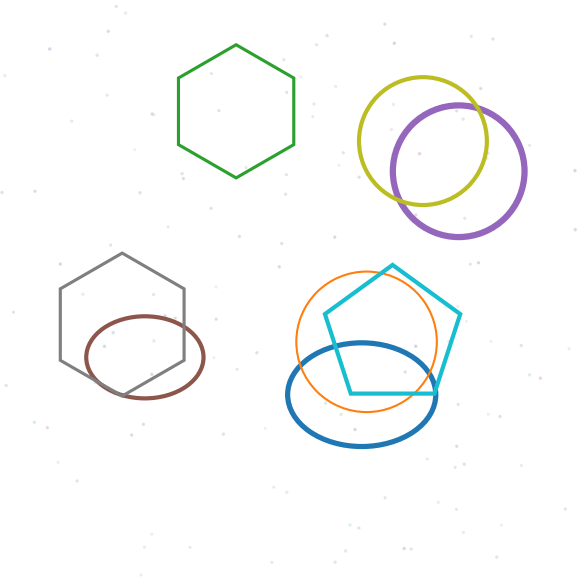[{"shape": "oval", "thickness": 2.5, "radius": 0.64, "center": [0.626, 0.316]}, {"shape": "circle", "thickness": 1, "radius": 0.61, "center": [0.635, 0.407]}, {"shape": "hexagon", "thickness": 1.5, "radius": 0.58, "center": [0.409, 0.806]}, {"shape": "circle", "thickness": 3, "radius": 0.57, "center": [0.794, 0.703]}, {"shape": "oval", "thickness": 2, "radius": 0.51, "center": [0.251, 0.38]}, {"shape": "hexagon", "thickness": 1.5, "radius": 0.62, "center": [0.212, 0.437]}, {"shape": "circle", "thickness": 2, "radius": 0.55, "center": [0.732, 0.755]}, {"shape": "pentagon", "thickness": 2, "radius": 0.62, "center": [0.68, 0.417]}]